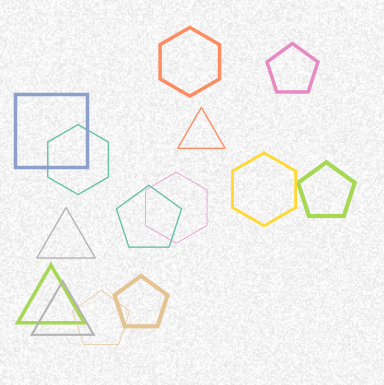[{"shape": "pentagon", "thickness": 1, "radius": 0.44, "center": [0.387, 0.43]}, {"shape": "hexagon", "thickness": 1, "radius": 0.45, "center": [0.203, 0.586]}, {"shape": "hexagon", "thickness": 2.5, "radius": 0.45, "center": [0.493, 0.84]}, {"shape": "triangle", "thickness": 1, "radius": 0.36, "center": [0.523, 0.65]}, {"shape": "square", "thickness": 2.5, "radius": 0.47, "center": [0.133, 0.661]}, {"shape": "hexagon", "thickness": 0.5, "radius": 0.46, "center": [0.458, 0.46]}, {"shape": "pentagon", "thickness": 2.5, "radius": 0.35, "center": [0.76, 0.817]}, {"shape": "pentagon", "thickness": 3, "radius": 0.39, "center": [0.848, 0.501]}, {"shape": "triangle", "thickness": 2.5, "radius": 0.5, "center": [0.132, 0.212]}, {"shape": "hexagon", "thickness": 2, "radius": 0.47, "center": [0.686, 0.508]}, {"shape": "pentagon", "thickness": 0.5, "radius": 0.39, "center": [0.263, 0.168]}, {"shape": "pentagon", "thickness": 3, "radius": 0.36, "center": [0.367, 0.211]}, {"shape": "triangle", "thickness": 1.5, "radius": 0.46, "center": [0.163, 0.177]}, {"shape": "triangle", "thickness": 1, "radius": 0.44, "center": [0.172, 0.374]}]